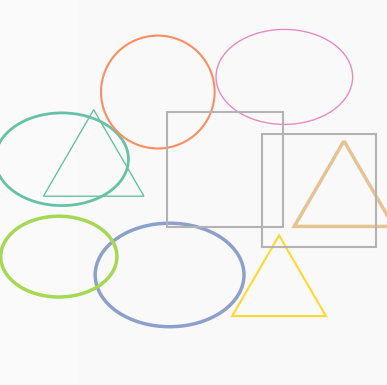[{"shape": "triangle", "thickness": 1, "radius": 0.75, "center": [0.242, 0.565]}, {"shape": "oval", "thickness": 2, "radius": 0.86, "center": [0.159, 0.586]}, {"shape": "circle", "thickness": 1.5, "radius": 0.73, "center": [0.407, 0.761]}, {"shape": "oval", "thickness": 2.5, "radius": 0.96, "center": [0.438, 0.286]}, {"shape": "oval", "thickness": 1, "radius": 0.88, "center": [0.734, 0.8]}, {"shape": "oval", "thickness": 2.5, "radius": 0.75, "center": [0.152, 0.333]}, {"shape": "triangle", "thickness": 1.5, "radius": 0.7, "center": [0.72, 0.249]}, {"shape": "triangle", "thickness": 2.5, "radius": 0.74, "center": [0.888, 0.486]}, {"shape": "square", "thickness": 1.5, "radius": 0.75, "center": [0.581, 0.559]}, {"shape": "square", "thickness": 1.5, "radius": 0.73, "center": [0.823, 0.506]}]